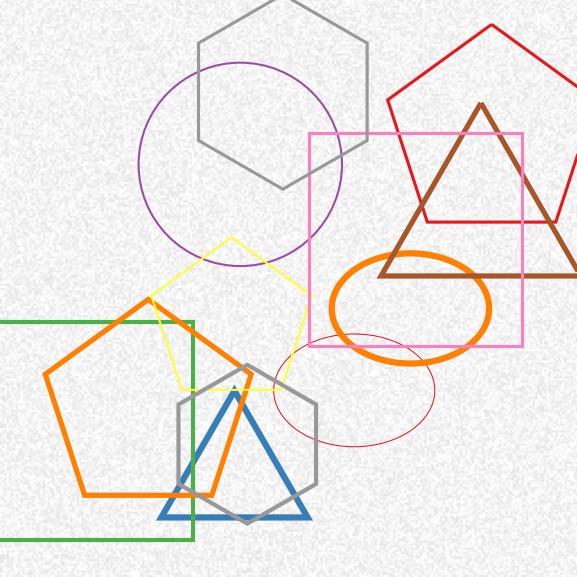[{"shape": "oval", "thickness": 0.5, "radius": 0.7, "center": [0.613, 0.323]}, {"shape": "pentagon", "thickness": 1.5, "radius": 0.95, "center": [0.851, 0.768]}, {"shape": "triangle", "thickness": 3, "radius": 0.73, "center": [0.406, 0.176]}, {"shape": "square", "thickness": 2, "radius": 0.94, "center": [0.146, 0.253]}, {"shape": "circle", "thickness": 1, "radius": 0.88, "center": [0.416, 0.714]}, {"shape": "oval", "thickness": 3, "radius": 0.68, "center": [0.711, 0.465]}, {"shape": "pentagon", "thickness": 2.5, "radius": 0.94, "center": [0.257, 0.293]}, {"shape": "pentagon", "thickness": 1, "radius": 0.73, "center": [0.401, 0.442]}, {"shape": "triangle", "thickness": 2.5, "radius": 1.0, "center": [0.833, 0.621]}, {"shape": "square", "thickness": 1.5, "radius": 0.92, "center": [0.72, 0.585]}, {"shape": "hexagon", "thickness": 1.5, "radius": 0.84, "center": [0.49, 0.84]}, {"shape": "hexagon", "thickness": 2, "radius": 0.69, "center": [0.428, 0.23]}]